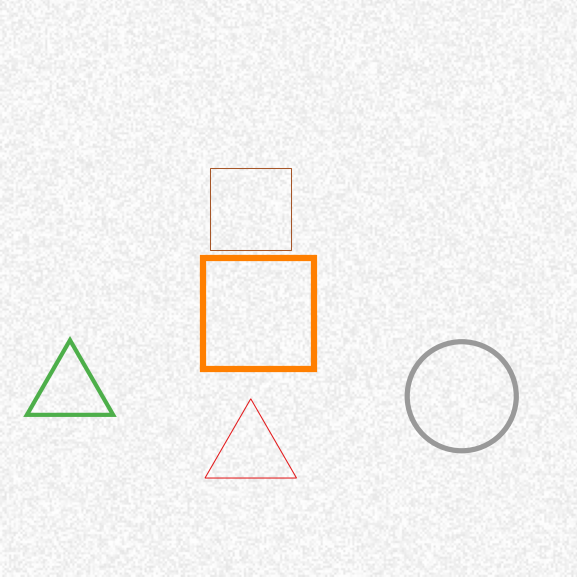[{"shape": "triangle", "thickness": 0.5, "radius": 0.46, "center": [0.434, 0.217]}, {"shape": "triangle", "thickness": 2, "radius": 0.43, "center": [0.121, 0.324]}, {"shape": "square", "thickness": 3, "radius": 0.48, "center": [0.448, 0.456]}, {"shape": "square", "thickness": 0.5, "radius": 0.35, "center": [0.434, 0.637]}, {"shape": "circle", "thickness": 2.5, "radius": 0.47, "center": [0.8, 0.313]}]